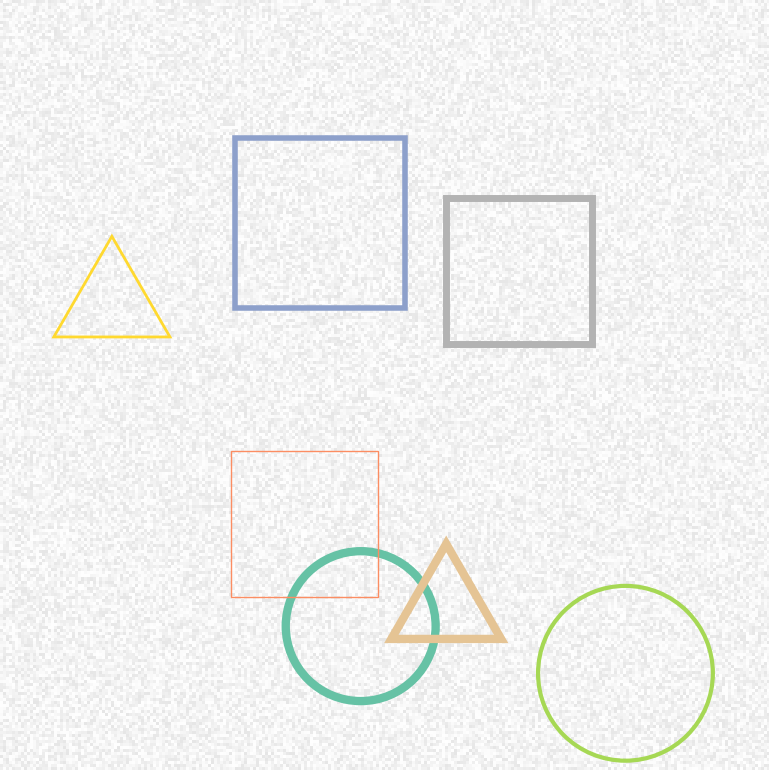[{"shape": "circle", "thickness": 3, "radius": 0.49, "center": [0.468, 0.187]}, {"shape": "square", "thickness": 0.5, "radius": 0.48, "center": [0.395, 0.32]}, {"shape": "square", "thickness": 2, "radius": 0.55, "center": [0.415, 0.711]}, {"shape": "circle", "thickness": 1.5, "radius": 0.57, "center": [0.812, 0.126]}, {"shape": "triangle", "thickness": 1, "radius": 0.44, "center": [0.145, 0.606]}, {"shape": "triangle", "thickness": 3, "radius": 0.41, "center": [0.58, 0.211]}, {"shape": "square", "thickness": 2.5, "radius": 0.47, "center": [0.674, 0.648]}]